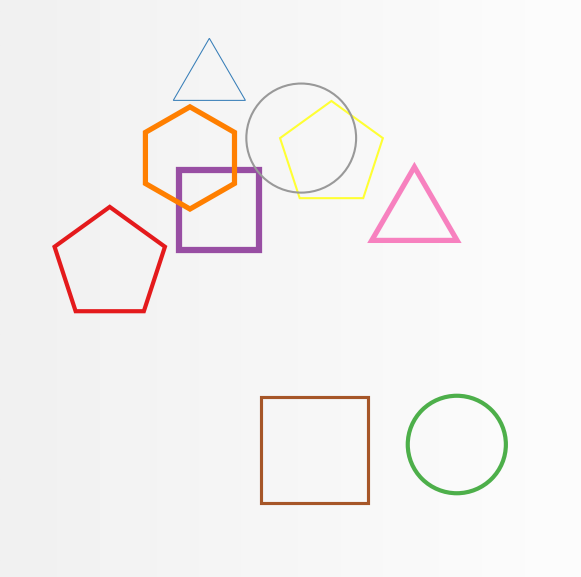[{"shape": "pentagon", "thickness": 2, "radius": 0.5, "center": [0.189, 0.541]}, {"shape": "triangle", "thickness": 0.5, "radius": 0.36, "center": [0.36, 0.861]}, {"shape": "circle", "thickness": 2, "radius": 0.42, "center": [0.786, 0.229]}, {"shape": "square", "thickness": 3, "radius": 0.34, "center": [0.377, 0.636]}, {"shape": "hexagon", "thickness": 2.5, "radius": 0.44, "center": [0.327, 0.726]}, {"shape": "pentagon", "thickness": 1, "radius": 0.47, "center": [0.57, 0.731]}, {"shape": "square", "thickness": 1.5, "radius": 0.46, "center": [0.541, 0.221]}, {"shape": "triangle", "thickness": 2.5, "radius": 0.42, "center": [0.713, 0.625]}, {"shape": "circle", "thickness": 1, "radius": 0.47, "center": [0.518, 0.76]}]